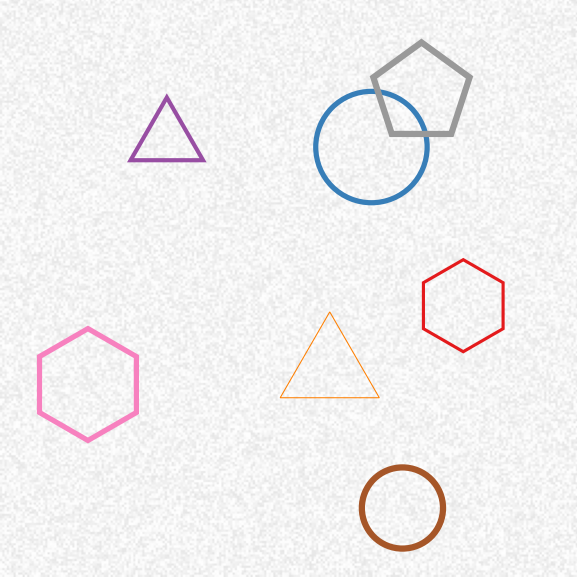[{"shape": "hexagon", "thickness": 1.5, "radius": 0.4, "center": [0.802, 0.47]}, {"shape": "circle", "thickness": 2.5, "radius": 0.48, "center": [0.643, 0.745]}, {"shape": "triangle", "thickness": 2, "radius": 0.36, "center": [0.289, 0.758]}, {"shape": "triangle", "thickness": 0.5, "radius": 0.5, "center": [0.571, 0.36]}, {"shape": "circle", "thickness": 3, "radius": 0.35, "center": [0.697, 0.119]}, {"shape": "hexagon", "thickness": 2.5, "radius": 0.48, "center": [0.152, 0.333]}, {"shape": "pentagon", "thickness": 3, "radius": 0.44, "center": [0.73, 0.838]}]